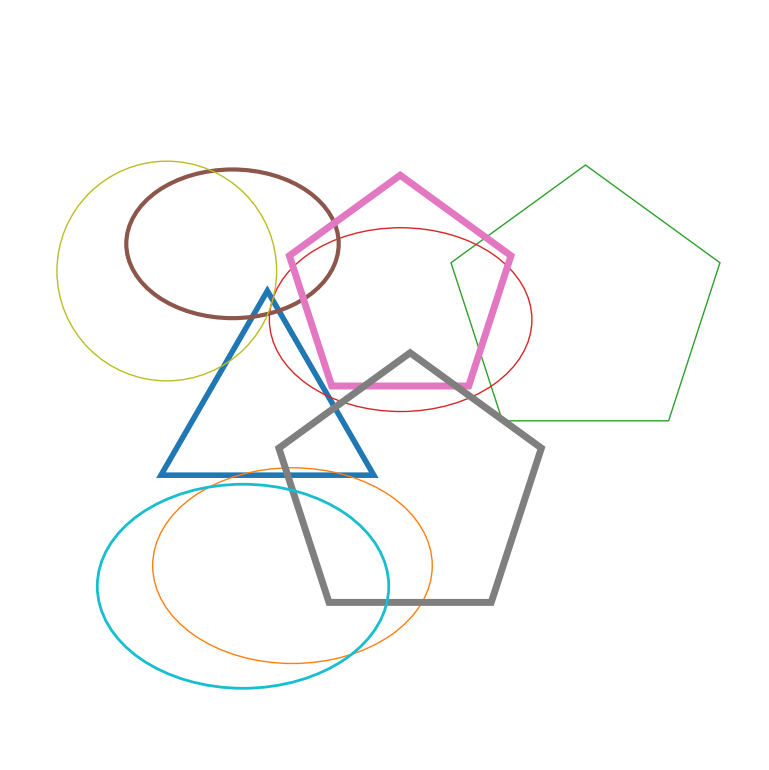[{"shape": "triangle", "thickness": 2, "radius": 0.8, "center": [0.347, 0.463]}, {"shape": "oval", "thickness": 0.5, "radius": 0.91, "center": [0.38, 0.265]}, {"shape": "pentagon", "thickness": 0.5, "radius": 0.92, "center": [0.76, 0.602]}, {"shape": "oval", "thickness": 0.5, "radius": 0.85, "center": [0.52, 0.585]}, {"shape": "oval", "thickness": 1.5, "radius": 0.69, "center": [0.302, 0.683]}, {"shape": "pentagon", "thickness": 2.5, "radius": 0.76, "center": [0.52, 0.621]}, {"shape": "pentagon", "thickness": 2.5, "radius": 0.9, "center": [0.533, 0.363]}, {"shape": "circle", "thickness": 0.5, "radius": 0.71, "center": [0.217, 0.648]}, {"shape": "oval", "thickness": 1, "radius": 0.95, "center": [0.316, 0.239]}]